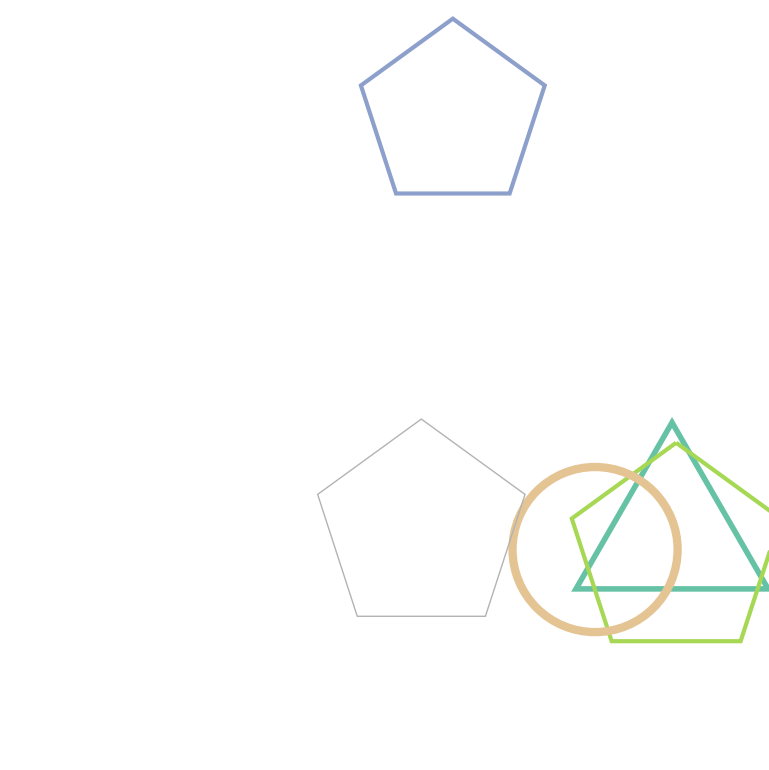[{"shape": "triangle", "thickness": 2, "radius": 0.72, "center": [0.873, 0.307]}, {"shape": "pentagon", "thickness": 1.5, "radius": 0.63, "center": [0.588, 0.85]}, {"shape": "pentagon", "thickness": 1.5, "radius": 0.71, "center": [0.878, 0.283]}, {"shape": "circle", "thickness": 3, "radius": 0.54, "center": [0.773, 0.286]}, {"shape": "pentagon", "thickness": 0.5, "radius": 0.71, "center": [0.547, 0.314]}]